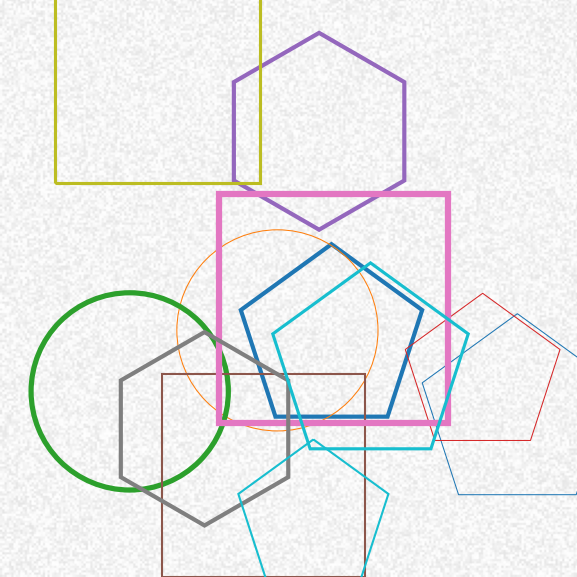[{"shape": "pentagon", "thickness": 0.5, "radius": 0.87, "center": [0.896, 0.283]}, {"shape": "pentagon", "thickness": 2, "radius": 0.83, "center": [0.574, 0.411]}, {"shape": "circle", "thickness": 0.5, "radius": 0.87, "center": [0.48, 0.427]}, {"shape": "circle", "thickness": 2.5, "radius": 0.85, "center": [0.225, 0.321]}, {"shape": "pentagon", "thickness": 0.5, "radius": 0.7, "center": [0.836, 0.35]}, {"shape": "hexagon", "thickness": 2, "radius": 0.85, "center": [0.553, 0.772]}, {"shape": "square", "thickness": 1, "radius": 0.88, "center": [0.456, 0.176]}, {"shape": "square", "thickness": 3, "radius": 0.99, "center": [0.578, 0.465]}, {"shape": "hexagon", "thickness": 2, "radius": 0.84, "center": [0.354, 0.257]}, {"shape": "square", "thickness": 1.5, "radius": 0.89, "center": [0.272, 0.859]}, {"shape": "pentagon", "thickness": 1, "radius": 0.68, "center": [0.543, 0.102]}, {"shape": "pentagon", "thickness": 1.5, "radius": 0.89, "center": [0.642, 0.366]}]